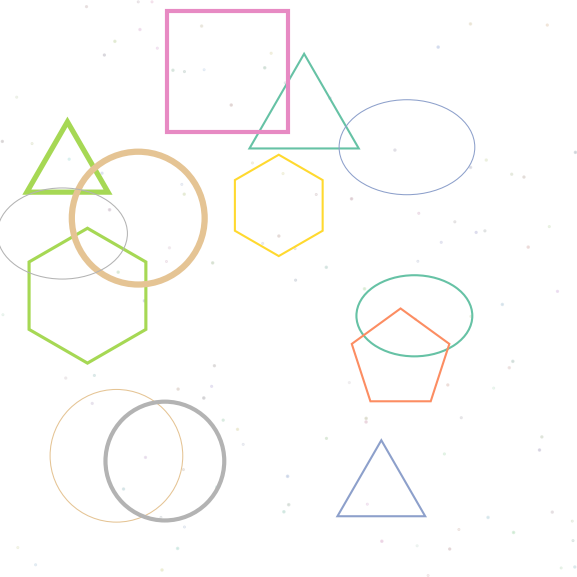[{"shape": "triangle", "thickness": 1, "radius": 0.55, "center": [0.527, 0.797]}, {"shape": "oval", "thickness": 1, "radius": 0.5, "center": [0.718, 0.452]}, {"shape": "pentagon", "thickness": 1, "radius": 0.44, "center": [0.694, 0.376]}, {"shape": "triangle", "thickness": 1, "radius": 0.44, "center": [0.66, 0.149]}, {"shape": "oval", "thickness": 0.5, "radius": 0.59, "center": [0.705, 0.744]}, {"shape": "square", "thickness": 2, "radius": 0.52, "center": [0.394, 0.875]}, {"shape": "hexagon", "thickness": 1.5, "radius": 0.58, "center": [0.151, 0.487]}, {"shape": "triangle", "thickness": 2.5, "radius": 0.41, "center": [0.117, 0.707]}, {"shape": "hexagon", "thickness": 1, "radius": 0.44, "center": [0.483, 0.643]}, {"shape": "circle", "thickness": 3, "radius": 0.57, "center": [0.239, 0.621]}, {"shape": "circle", "thickness": 0.5, "radius": 0.57, "center": [0.202, 0.21]}, {"shape": "oval", "thickness": 0.5, "radius": 0.56, "center": [0.108, 0.595]}, {"shape": "circle", "thickness": 2, "radius": 0.51, "center": [0.285, 0.201]}]